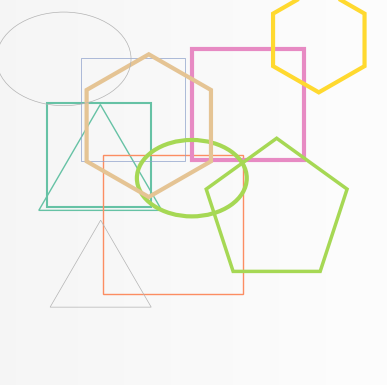[{"shape": "triangle", "thickness": 1, "radius": 0.92, "center": [0.259, 0.545]}, {"shape": "square", "thickness": 1.5, "radius": 0.68, "center": [0.256, 0.597]}, {"shape": "square", "thickness": 1, "radius": 0.9, "center": [0.447, 0.417]}, {"shape": "square", "thickness": 0.5, "radius": 0.67, "center": [0.343, 0.716]}, {"shape": "square", "thickness": 3, "radius": 0.72, "center": [0.64, 0.728]}, {"shape": "oval", "thickness": 3, "radius": 0.71, "center": [0.495, 0.537]}, {"shape": "pentagon", "thickness": 2.5, "radius": 0.96, "center": [0.714, 0.45]}, {"shape": "hexagon", "thickness": 3, "radius": 0.68, "center": [0.823, 0.896]}, {"shape": "hexagon", "thickness": 3, "radius": 0.93, "center": [0.384, 0.674]}, {"shape": "oval", "thickness": 0.5, "radius": 0.87, "center": [0.164, 0.847]}, {"shape": "triangle", "thickness": 0.5, "radius": 0.75, "center": [0.26, 0.278]}]